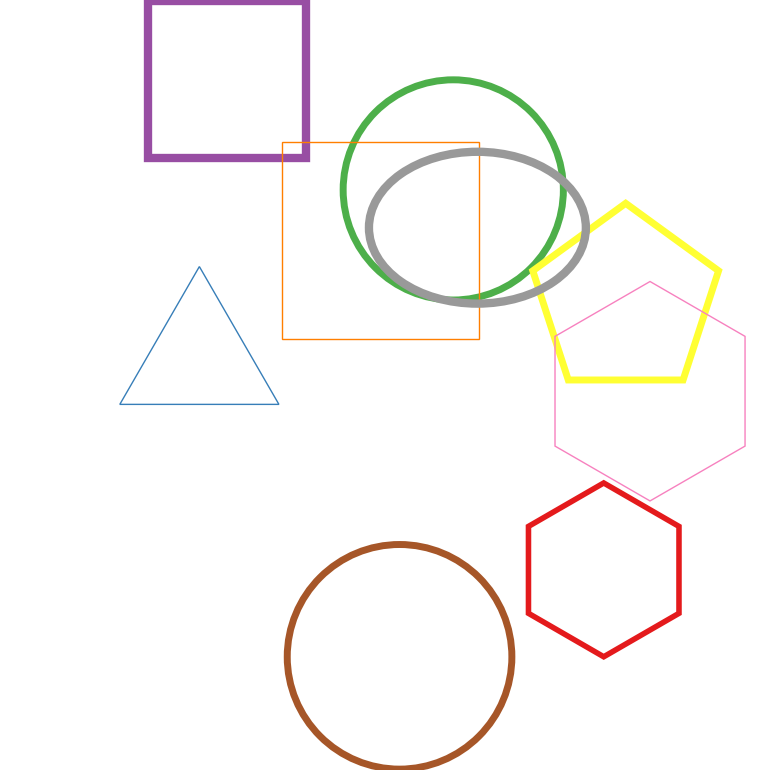[{"shape": "hexagon", "thickness": 2, "radius": 0.56, "center": [0.784, 0.26]}, {"shape": "triangle", "thickness": 0.5, "radius": 0.6, "center": [0.259, 0.534]}, {"shape": "circle", "thickness": 2.5, "radius": 0.71, "center": [0.589, 0.753]}, {"shape": "square", "thickness": 3, "radius": 0.51, "center": [0.295, 0.897]}, {"shape": "square", "thickness": 0.5, "radius": 0.64, "center": [0.494, 0.688]}, {"shape": "pentagon", "thickness": 2.5, "radius": 0.63, "center": [0.813, 0.609]}, {"shape": "circle", "thickness": 2.5, "radius": 0.73, "center": [0.519, 0.147]}, {"shape": "hexagon", "thickness": 0.5, "radius": 0.71, "center": [0.844, 0.492]}, {"shape": "oval", "thickness": 3, "radius": 0.7, "center": [0.62, 0.704]}]